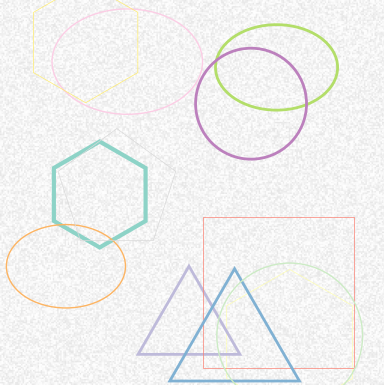[{"shape": "hexagon", "thickness": 3, "radius": 0.69, "center": [0.259, 0.495]}, {"shape": "hexagon", "thickness": 0.5, "radius": 0.94, "center": [0.752, 0.111]}, {"shape": "triangle", "thickness": 2, "radius": 0.76, "center": [0.491, 0.156]}, {"shape": "square", "thickness": 0.5, "radius": 0.98, "center": [0.723, 0.241]}, {"shape": "triangle", "thickness": 2, "radius": 0.97, "center": [0.609, 0.108]}, {"shape": "oval", "thickness": 1, "radius": 0.77, "center": [0.171, 0.308]}, {"shape": "oval", "thickness": 2, "radius": 0.79, "center": [0.718, 0.825]}, {"shape": "oval", "thickness": 1, "radius": 0.98, "center": [0.331, 0.84]}, {"shape": "pentagon", "thickness": 0.5, "radius": 0.8, "center": [0.304, 0.505]}, {"shape": "circle", "thickness": 2, "radius": 0.72, "center": [0.652, 0.731]}, {"shape": "circle", "thickness": 1, "radius": 0.95, "center": [0.753, 0.127]}, {"shape": "hexagon", "thickness": 0.5, "radius": 0.78, "center": [0.222, 0.89]}]